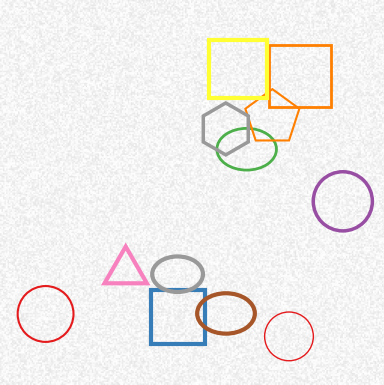[{"shape": "circle", "thickness": 1, "radius": 0.32, "center": [0.751, 0.126]}, {"shape": "circle", "thickness": 1.5, "radius": 0.36, "center": [0.118, 0.184]}, {"shape": "square", "thickness": 3, "radius": 0.35, "center": [0.463, 0.177]}, {"shape": "oval", "thickness": 2, "radius": 0.39, "center": [0.641, 0.612]}, {"shape": "circle", "thickness": 2.5, "radius": 0.38, "center": [0.89, 0.477]}, {"shape": "pentagon", "thickness": 1.5, "radius": 0.37, "center": [0.707, 0.695]}, {"shape": "square", "thickness": 2, "radius": 0.4, "center": [0.78, 0.802]}, {"shape": "square", "thickness": 3, "radius": 0.38, "center": [0.618, 0.821]}, {"shape": "oval", "thickness": 3, "radius": 0.37, "center": [0.587, 0.186]}, {"shape": "triangle", "thickness": 3, "radius": 0.32, "center": [0.326, 0.296]}, {"shape": "hexagon", "thickness": 2.5, "radius": 0.34, "center": [0.586, 0.665]}, {"shape": "oval", "thickness": 3, "radius": 0.33, "center": [0.461, 0.288]}]